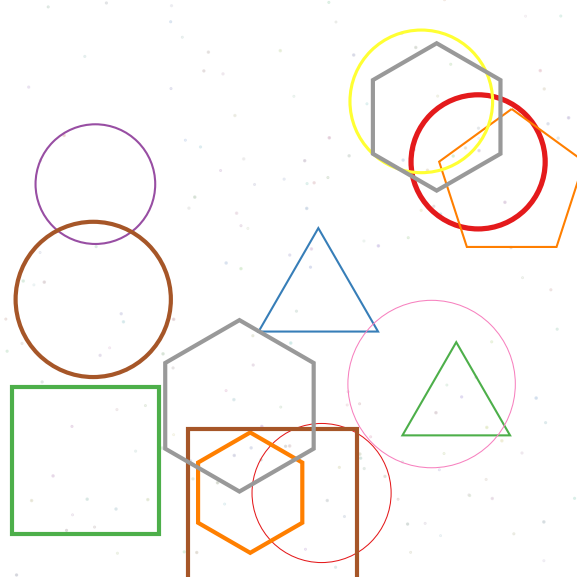[{"shape": "circle", "thickness": 0.5, "radius": 0.6, "center": [0.557, 0.145]}, {"shape": "circle", "thickness": 2.5, "radius": 0.58, "center": [0.828, 0.719]}, {"shape": "triangle", "thickness": 1, "radius": 0.6, "center": [0.551, 0.485]}, {"shape": "triangle", "thickness": 1, "radius": 0.54, "center": [0.79, 0.299]}, {"shape": "square", "thickness": 2, "radius": 0.64, "center": [0.148, 0.202]}, {"shape": "circle", "thickness": 1, "radius": 0.52, "center": [0.165, 0.68]}, {"shape": "hexagon", "thickness": 2, "radius": 0.52, "center": [0.433, 0.146]}, {"shape": "pentagon", "thickness": 1, "radius": 0.66, "center": [0.886, 0.678]}, {"shape": "circle", "thickness": 1.5, "radius": 0.62, "center": [0.73, 0.824]}, {"shape": "circle", "thickness": 2, "radius": 0.67, "center": [0.161, 0.481]}, {"shape": "square", "thickness": 2, "radius": 0.73, "center": [0.472, 0.11]}, {"shape": "circle", "thickness": 0.5, "radius": 0.72, "center": [0.747, 0.334]}, {"shape": "hexagon", "thickness": 2, "radius": 0.64, "center": [0.756, 0.797]}, {"shape": "hexagon", "thickness": 2, "radius": 0.74, "center": [0.415, 0.296]}]